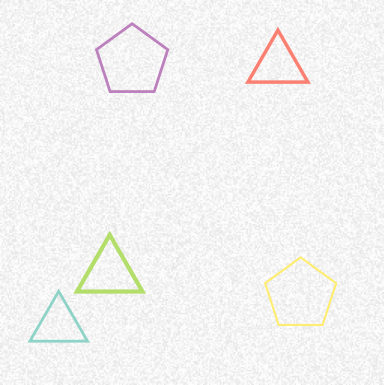[{"shape": "triangle", "thickness": 2, "radius": 0.43, "center": [0.152, 0.157]}, {"shape": "triangle", "thickness": 2.5, "radius": 0.45, "center": [0.722, 0.832]}, {"shape": "triangle", "thickness": 3, "radius": 0.49, "center": [0.285, 0.292]}, {"shape": "pentagon", "thickness": 2, "radius": 0.49, "center": [0.343, 0.841]}, {"shape": "pentagon", "thickness": 1.5, "radius": 0.48, "center": [0.781, 0.234]}]